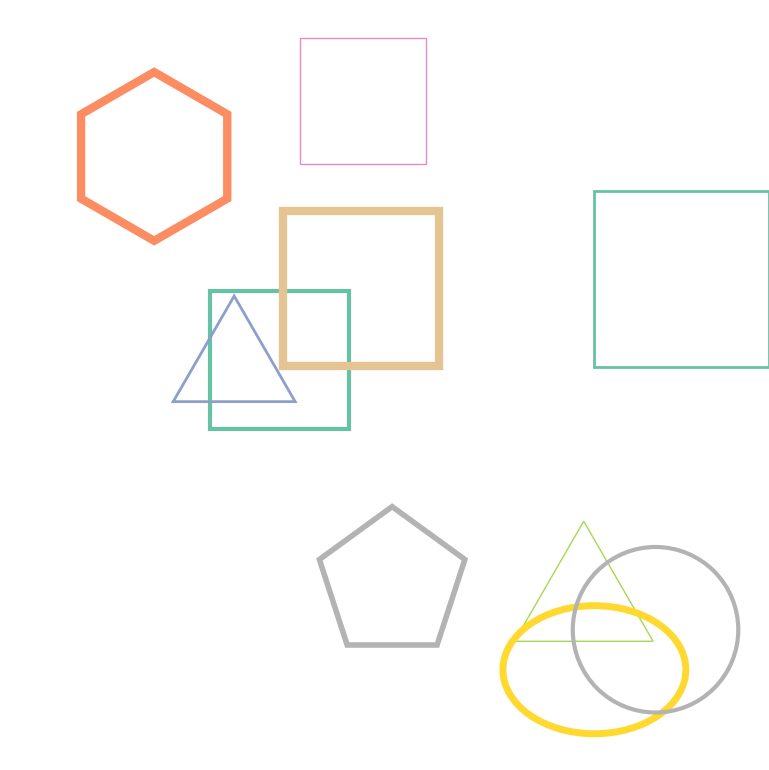[{"shape": "square", "thickness": 1.5, "radius": 0.45, "center": [0.363, 0.532]}, {"shape": "square", "thickness": 1, "radius": 0.57, "center": [0.885, 0.638]}, {"shape": "hexagon", "thickness": 3, "radius": 0.55, "center": [0.2, 0.797]}, {"shape": "triangle", "thickness": 1, "radius": 0.46, "center": [0.304, 0.524]}, {"shape": "square", "thickness": 0.5, "radius": 0.41, "center": [0.471, 0.869]}, {"shape": "triangle", "thickness": 0.5, "radius": 0.52, "center": [0.758, 0.219]}, {"shape": "oval", "thickness": 2.5, "radius": 0.59, "center": [0.772, 0.13]}, {"shape": "square", "thickness": 3, "radius": 0.51, "center": [0.469, 0.625]}, {"shape": "pentagon", "thickness": 2, "radius": 0.5, "center": [0.509, 0.243]}, {"shape": "circle", "thickness": 1.5, "radius": 0.54, "center": [0.851, 0.182]}]